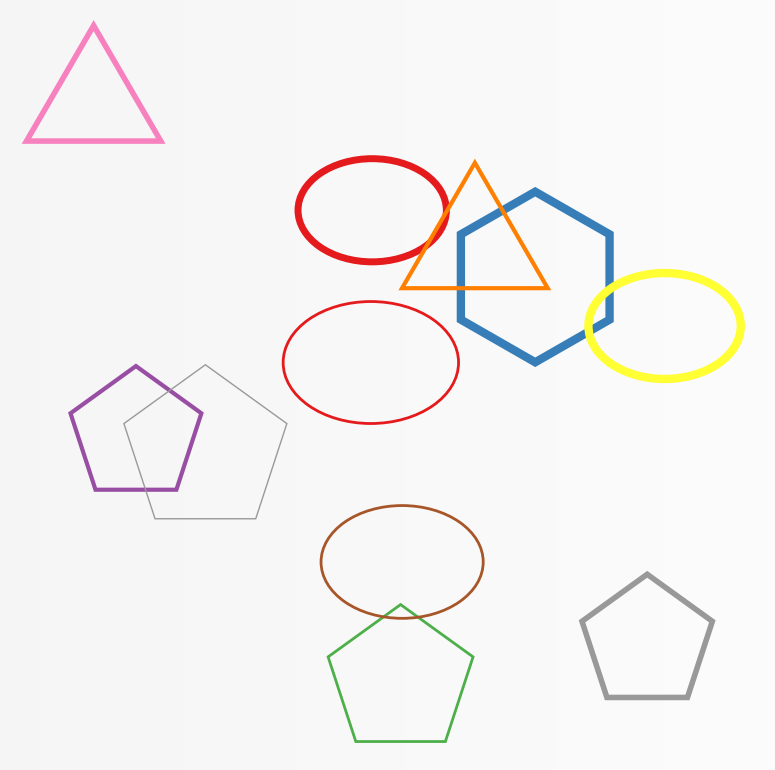[{"shape": "oval", "thickness": 1, "radius": 0.57, "center": [0.479, 0.529]}, {"shape": "oval", "thickness": 2.5, "radius": 0.48, "center": [0.48, 0.727]}, {"shape": "hexagon", "thickness": 3, "radius": 0.55, "center": [0.691, 0.64]}, {"shape": "pentagon", "thickness": 1, "radius": 0.49, "center": [0.517, 0.117]}, {"shape": "pentagon", "thickness": 1.5, "radius": 0.44, "center": [0.175, 0.436]}, {"shape": "triangle", "thickness": 1.5, "radius": 0.54, "center": [0.613, 0.68]}, {"shape": "oval", "thickness": 3, "radius": 0.49, "center": [0.858, 0.577]}, {"shape": "oval", "thickness": 1, "radius": 0.52, "center": [0.519, 0.27]}, {"shape": "triangle", "thickness": 2, "radius": 0.5, "center": [0.121, 0.867]}, {"shape": "pentagon", "thickness": 0.5, "radius": 0.55, "center": [0.265, 0.416]}, {"shape": "pentagon", "thickness": 2, "radius": 0.44, "center": [0.835, 0.166]}]